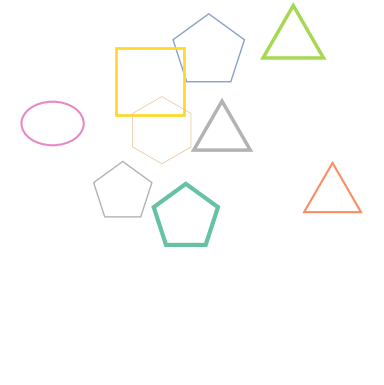[{"shape": "pentagon", "thickness": 3, "radius": 0.44, "center": [0.483, 0.435]}, {"shape": "triangle", "thickness": 1.5, "radius": 0.43, "center": [0.864, 0.492]}, {"shape": "pentagon", "thickness": 1, "radius": 0.49, "center": [0.542, 0.867]}, {"shape": "oval", "thickness": 1.5, "radius": 0.4, "center": [0.137, 0.679]}, {"shape": "triangle", "thickness": 2.5, "radius": 0.45, "center": [0.762, 0.895]}, {"shape": "square", "thickness": 2, "radius": 0.44, "center": [0.389, 0.789]}, {"shape": "hexagon", "thickness": 0.5, "radius": 0.44, "center": [0.42, 0.662]}, {"shape": "triangle", "thickness": 2.5, "radius": 0.42, "center": [0.577, 0.653]}, {"shape": "pentagon", "thickness": 1, "radius": 0.4, "center": [0.319, 0.501]}]